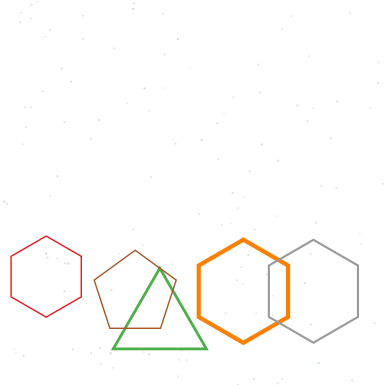[{"shape": "hexagon", "thickness": 1, "radius": 0.53, "center": [0.12, 0.282]}, {"shape": "triangle", "thickness": 2, "radius": 0.7, "center": [0.415, 0.164]}, {"shape": "hexagon", "thickness": 3, "radius": 0.67, "center": [0.632, 0.244]}, {"shape": "pentagon", "thickness": 1, "radius": 0.56, "center": [0.351, 0.238]}, {"shape": "hexagon", "thickness": 1.5, "radius": 0.67, "center": [0.814, 0.244]}]